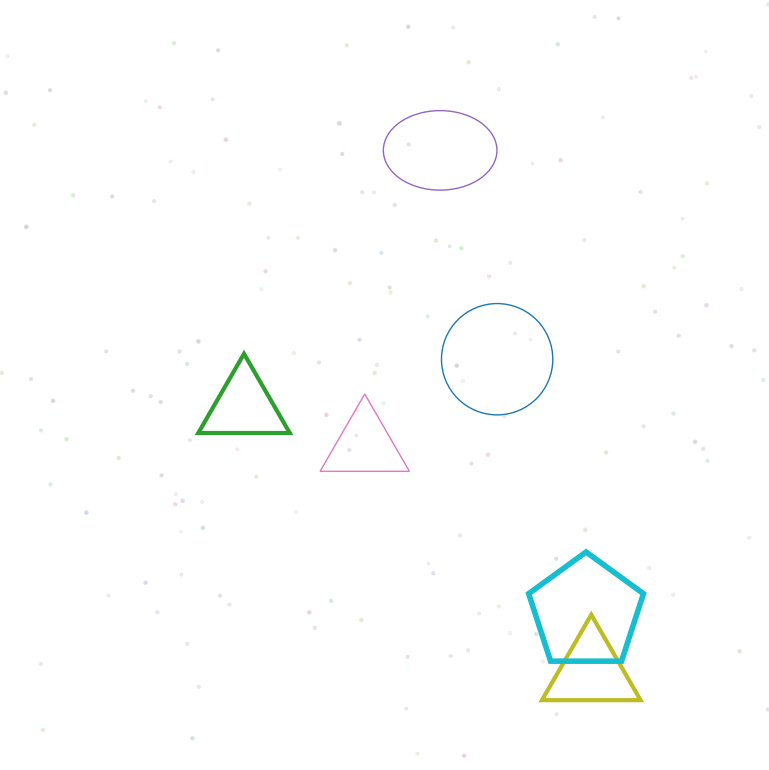[{"shape": "circle", "thickness": 0.5, "radius": 0.36, "center": [0.646, 0.533]}, {"shape": "triangle", "thickness": 1.5, "radius": 0.34, "center": [0.317, 0.472]}, {"shape": "oval", "thickness": 0.5, "radius": 0.37, "center": [0.572, 0.805]}, {"shape": "triangle", "thickness": 0.5, "radius": 0.33, "center": [0.474, 0.421]}, {"shape": "triangle", "thickness": 1.5, "radius": 0.37, "center": [0.768, 0.128]}, {"shape": "pentagon", "thickness": 2, "radius": 0.39, "center": [0.761, 0.205]}]